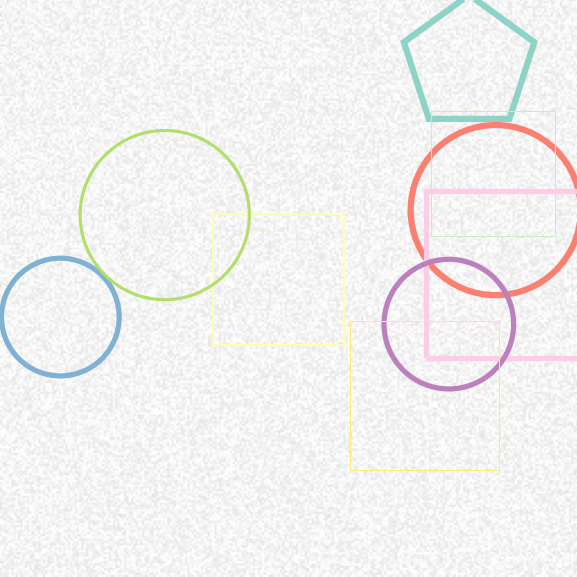[{"shape": "pentagon", "thickness": 3, "radius": 0.59, "center": [0.812, 0.889]}, {"shape": "square", "thickness": 1, "radius": 0.57, "center": [0.483, 0.515]}, {"shape": "circle", "thickness": 3, "radius": 0.74, "center": [0.858, 0.635]}, {"shape": "circle", "thickness": 2.5, "radius": 0.51, "center": [0.104, 0.45]}, {"shape": "circle", "thickness": 1.5, "radius": 0.73, "center": [0.285, 0.627]}, {"shape": "square", "thickness": 2.5, "radius": 0.72, "center": [0.882, 0.523]}, {"shape": "circle", "thickness": 2.5, "radius": 0.56, "center": [0.777, 0.438]}, {"shape": "square", "thickness": 0.5, "radius": 0.54, "center": [0.854, 0.699]}, {"shape": "square", "thickness": 0.5, "radius": 0.65, "center": [0.735, 0.314]}]